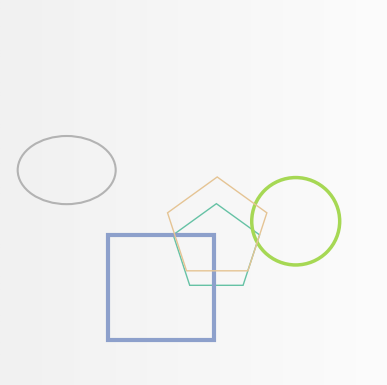[{"shape": "pentagon", "thickness": 1, "radius": 0.59, "center": [0.558, 0.354]}, {"shape": "square", "thickness": 3, "radius": 0.68, "center": [0.415, 0.254]}, {"shape": "circle", "thickness": 2.5, "radius": 0.57, "center": [0.763, 0.425]}, {"shape": "pentagon", "thickness": 1, "radius": 0.67, "center": [0.561, 0.406]}, {"shape": "oval", "thickness": 1.5, "radius": 0.63, "center": [0.172, 0.558]}]